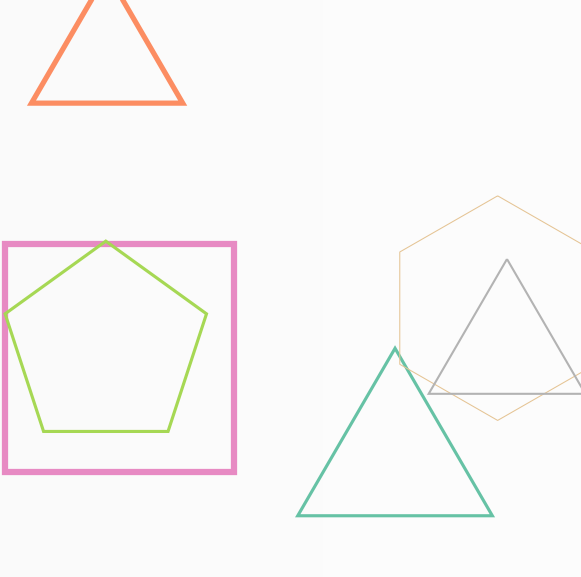[{"shape": "triangle", "thickness": 1.5, "radius": 0.97, "center": [0.68, 0.203]}, {"shape": "triangle", "thickness": 2.5, "radius": 0.75, "center": [0.184, 0.896]}, {"shape": "square", "thickness": 3, "radius": 0.99, "center": [0.206, 0.379]}, {"shape": "pentagon", "thickness": 1.5, "radius": 0.91, "center": [0.182, 0.399]}, {"shape": "hexagon", "thickness": 0.5, "radius": 0.97, "center": [0.856, 0.466]}, {"shape": "triangle", "thickness": 1, "radius": 0.78, "center": [0.872, 0.395]}]